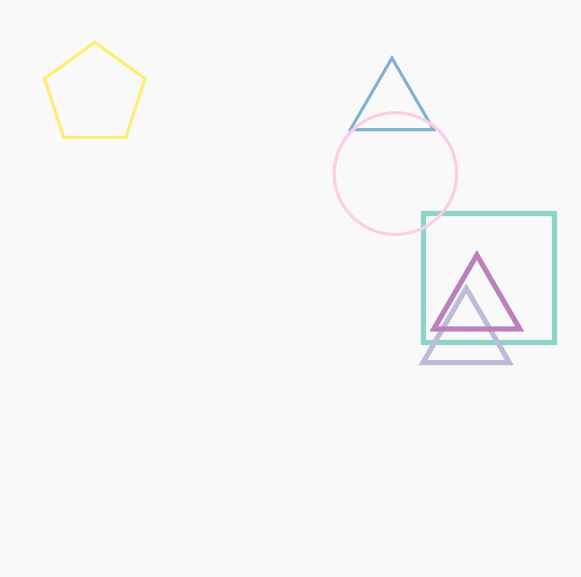[{"shape": "square", "thickness": 2.5, "radius": 0.56, "center": [0.84, 0.518]}, {"shape": "triangle", "thickness": 2.5, "radius": 0.43, "center": [0.802, 0.414]}, {"shape": "triangle", "thickness": 1.5, "radius": 0.41, "center": [0.674, 0.816]}, {"shape": "circle", "thickness": 1.5, "radius": 0.53, "center": [0.68, 0.699]}, {"shape": "triangle", "thickness": 2.5, "radius": 0.43, "center": [0.82, 0.472]}, {"shape": "pentagon", "thickness": 1.5, "radius": 0.45, "center": [0.163, 0.835]}]